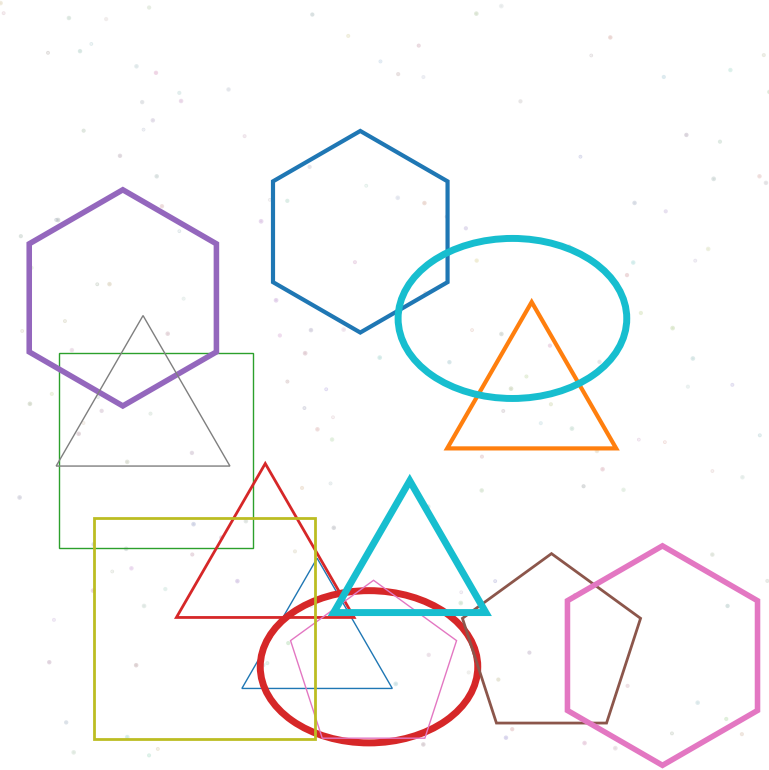[{"shape": "triangle", "thickness": 0.5, "radius": 0.56, "center": [0.412, 0.162]}, {"shape": "hexagon", "thickness": 1.5, "radius": 0.65, "center": [0.468, 0.699]}, {"shape": "triangle", "thickness": 1.5, "radius": 0.63, "center": [0.69, 0.481]}, {"shape": "square", "thickness": 0.5, "radius": 0.63, "center": [0.202, 0.415]}, {"shape": "triangle", "thickness": 1, "radius": 0.67, "center": [0.345, 0.265]}, {"shape": "oval", "thickness": 2.5, "radius": 0.71, "center": [0.479, 0.134]}, {"shape": "hexagon", "thickness": 2, "radius": 0.7, "center": [0.16, 0.613]}, {"shape": "pentagon", "thickness": 1, "radius": 0.61, "center": [0.716, 0.159]}, {"shape": "hexagon", "thickness": 2, "radius": 0.71, "center": [0.86, 0.149]}, {"shape": "pentagon", "thickness": 0.5, "radius": 0.57, "center": [0.485, 0.133]}, {"shape": "triangle", "thickness": 0.5, "radius": 0.65, "center": [0.186, 0.46]}, {"shape": "square", "thickness": 1, "radius": 0.72, "center": [0.266, 0.184]}, {"shape": "triangle", "thickness": 2.5, "radius": 0.57, "center": [0.532, 0.262]}, {"shape": "oval", "thickness": 2.5, "radius": 0.74, "center": [0.665, 0.586]}]